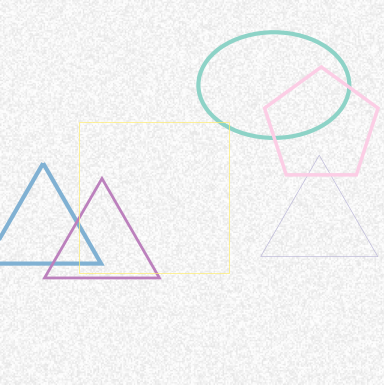[{"shape": "oval", "thickness": 3, "radius": 0.98, "center": [0.711, 0.779]}, {"shape": "triangle", "thickness": 0.5, "radius": 0.88, "center": [0.829, 0.421]}, {"shape": "triangle", "thickness": 3, "radius": 0.87, "center": [0.112, 0.402]}, {"shape": "pentagon", "thickness": 2.5, "radius": 0.77, "center": [0.835, 0.671]}, {"shape": "triangle", "thickness": 2, "radius": 0.86, "center": [0.265, 0.364]}, {"shape": "square", "thickness": 0.5, "radius": 0.98, "center": [0.4, 0.488]}]